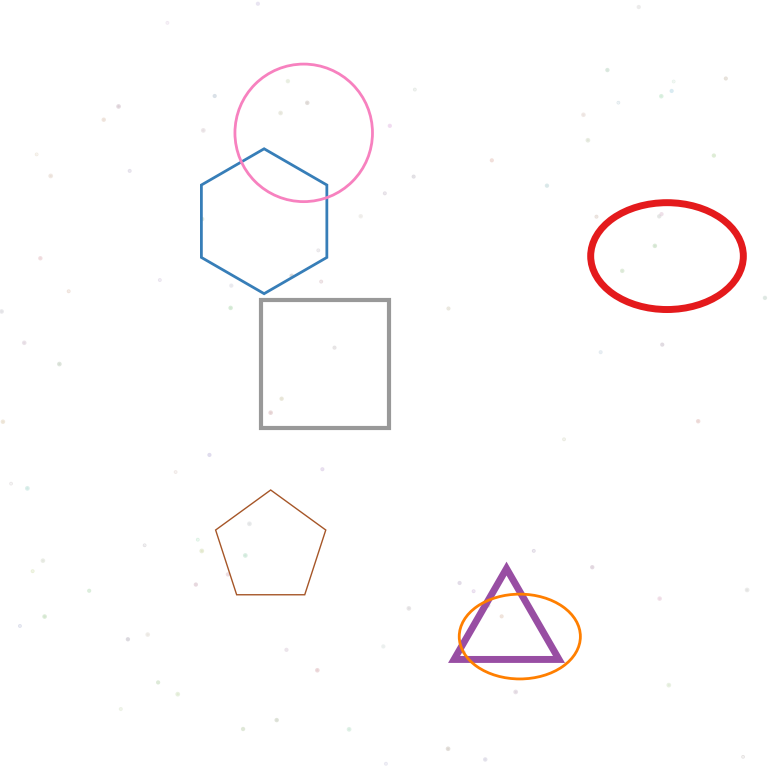[{"shape": "oval", "thickness": 2.5, "radius": 0.5, "center": [0.866, 0.667]}, {"shape": "hexagon", "thickness": 1, "radius": 0.47, "center": [0.343, 0.713]}, {"shape": "triangle", "thickness": 2.5, "radius": 0.39, "center": [0.658, 0.183]}, {"shape": "oval", "thickness": 1, "radius": 0.39, "center": [0.675, 0.173]}, {"shape": "pentagon", "thickness": 0.5, "radius": 0.38, "center": [0.352, 0.288]}, {"shape": "circle", "thickness": 1, "radius": 0.45, "center": [0.394, 0.827]}, {"shape": "square", "thickness": 1.5, "radius": 0.42, "center": [0.423, 0.528]}]